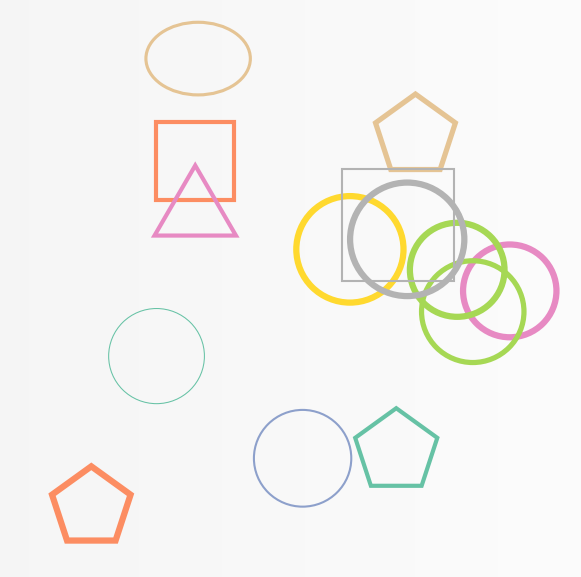[{"shape": "circle", "thickness": 0.5, "radius": 0.41, "center": [0.269, 0.383]}, {"shape": "pentagon", "thickness": 2, "radius": 0.37, "center": [0.682, 0.218]}, {"shape": "pentagon", "thickness": 3, "radius": 0.36, "center": [0.157, 0.121]}, {"shape": "square", "thickness": 2, "radius": 0.34, "center": [0.335, 0.72]}, {"shape": "circle", "thickness": 1, "radius": 0.42, "center": [0.521, 0.206]}, {"shape": "circle", "thickness": 3, "radius": 0.4, "center": [0.877, 0.495]}, {"shape": "triangle", "thickness": 2, "radius": 0.4, "center": [0.336, 0.632]}, {"shape": "circle", "thickness": 2.5, "radius": 0.44, "center": [0.813, 0.459]}, {"shape": "circle", "thickness": 3, "radius": 0.41, "center": [0.787, 0.532]}, {"shape": "circle", "thickness": 3, "radius": 0.46, "center": [0.602, 0.567]}, {"shape": "oval", "thickness": 1.5, "radius": 0.45, "center": [0.341, 0.898]}, {"shape": "pentagon", "thickness": 2.5, "radius": 0.36, "center": [0.715, 0.764]}, {"shape": "circle", "thickness": 3, "radius": 0.49, "center": [0.701, 0.585]}, {"shape": "square", "thickness": 1, "radius": 0.48, "center": [0.685, 0.609]}]